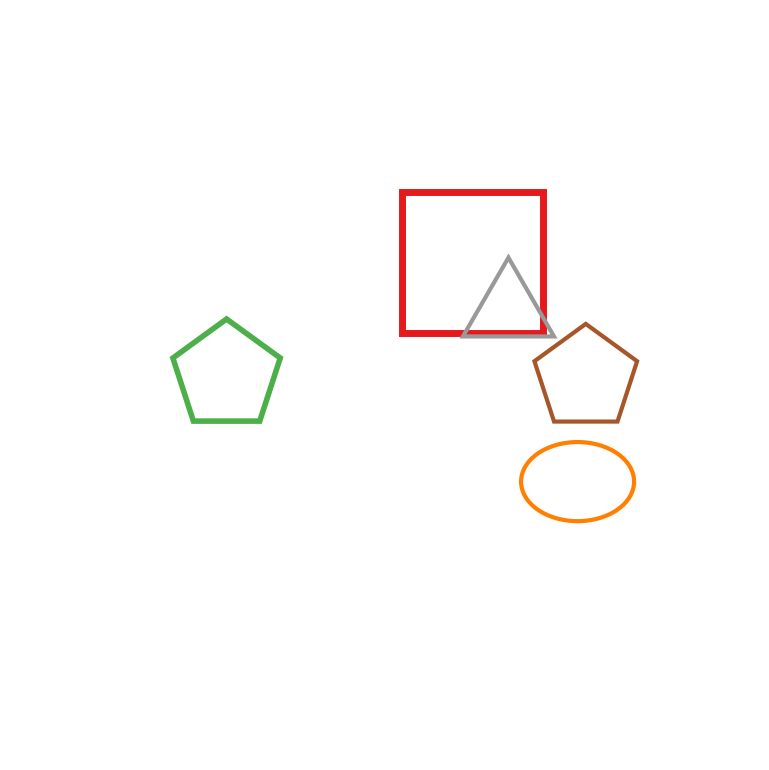[{"shape": "square", "thickness": 2.5, "radius": 0.46, "center": [0.614, 0.659]}, {"shape": "pentagon", "thickness": 2, "radius": 0.37, "center": [0.294, 0.512]}, {"shape": "oval", "thickness": 1.5, "radius": 0.37, "center": [0.75, 0.375]}, {"shape": "pentagon", "thickness": 1.5, "radius": 0.35, "center": [0.761, 0.509]}, {"shape": "triangle", "thickness": 1.5, "radius": 0.34, "center": [0.66, 0.597]}]